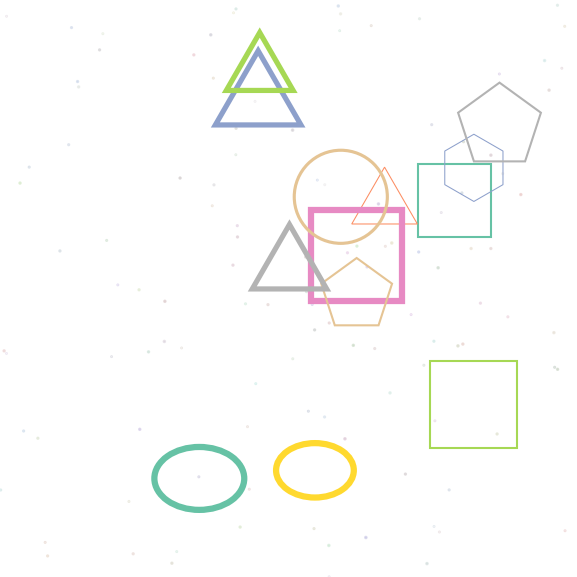[{"shape": "square", "thickness": 1, "radius": 0.32, "center": [0.787, 0.652]}, {"shape": "oval", "thickness": 3, "radius": 0.39, "center": [0.345, 0.171]}, {"shape": "triangle", "thickness": 0.5, "radius": 0.33, "center": [0.666, 0.644]}, {"shape": "triangle", "thickness": 2.5, "radius": 0.43, "center": [0.447, 0.826]}, {"shape": "hexagon", "thickness": 0.5, "radius": 0.29, "center": [0.821, 0.708]}, {"shape": "square", "thickness": 3, "radius": 0.4, "center": [0.618, 0.557]}, {"shape": "square", "thickness": 1, "radius": 0.38, "center": [0.819, 0.299]}, {"shape": "triangle", "thickness": 2.5, "radius": 0.33, "center": [0.45, 0.876]}, {"shape": "oval", "thickness": 3, "radius": 0.34, "center": [0.545, 0.185]}, {"shape": "circle", "thickness": 1.5, "radius": 0.4, "center": [0.59, 0.658]}, {"shape": "pentagon", "thickness": 1, "radius": 0.32, "center": [0.618, 0.488]}, {"shape": "triangle", "thickness": 2.5, "radius": 0.37, "center": [0.501, 0.536]}, {"shape": "pentagon", "thickness": 1, "radius": 0.38, "center": [0.865, 0.781]}]